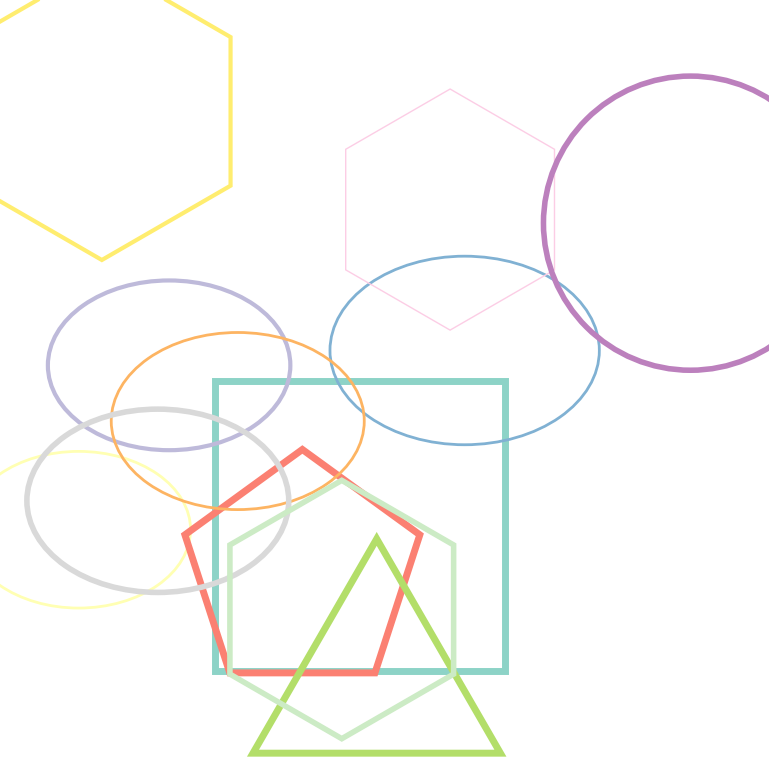[{"shape": "square", "thickness": 2.5, "radius": 0.94, "center": [0.468, 0.317]}, {"shape": "oval", "thickness": 1, "radius": 0.73, "center": [0.102, 0.312]}, {"shape": "oval", "thickness": 1.5, "radius": 0.79, "center": [0.22, 0.526]}, {"shape": "pentagon", "thickness": 2.5, "radius": 0.8, "center": [0.393, 0.256]}, {"shape": "oval", "thickness": 1, "radius": 0.87, "center": [0.603, 0.545]}, {"shape": "oval", "thickness": 1, "radius": 0.82, "center": [0.309, 0.453]}, {"shape": "triangle", "thickness": 2.5, "radius": 0.93, "center": [0.489, 0.115]}, {"shape": "hexagon", "thickness": 0.5, "radius": 0.78, "center": [0.585, 0.728]}, {"shape": "oval", "thickness": 2, "radius": 0.85, "center": [0.205, 0.35]}, {"shape": "circle", "thickness": 2, "radius": 0.96, "center": [0.897, 0.71]}, {"shape": "hexagon", "thickness": 2, "radius": 0.84, "center": [0.444, 0.208]}, {"shape": "hexagon", "thickness": 1.5, "radius": 0.96, "center": [0.132, 0.855]}]